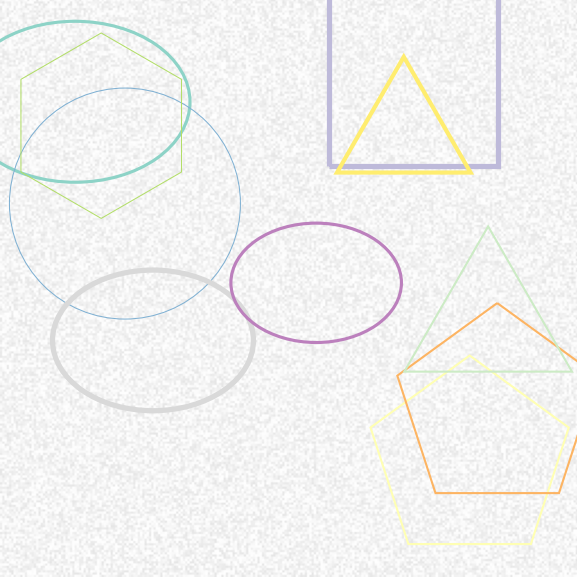[{"shape": "oval", "thickness": 1.5, "radius": 1.0, "center": [0.13, 0.823]}, {"shape": "pentagon", "thickness": 1, "radius": 0.9, "center": [0.813, 0.203]}, {"shape": "square", "thickness": 2.5, "radius": 0.73, "center": [0.715, 0.858]}, {"shape": "circle", "thickness": 0.5, "radius": 1.0, "center": [0.216, 0.647]}, {"shape": "pentagon", "thickness": 1, "radius": 0.91, "center": [0.861, 0.292]}, {"shape": "hexagon", "thickness": 0.5, "radius": 0.8, "center": [0.175, 0.781]}, {"shape": "oval", "thickness": 2.5, "radius": 0.87, "center": [0.265, 0.41]}, {"shape": "oval", "thickness": 1.5, "radius": 0.74, "center": [0.547, 0.509]}, {"shape": "triangle", "thickness": 1, "radius": 0.84, "center": [0.845, 0.439]}, {"shape": "triangle", "thickness": 2, "radius": 0.67, "center": [0.699, 0.767]}]